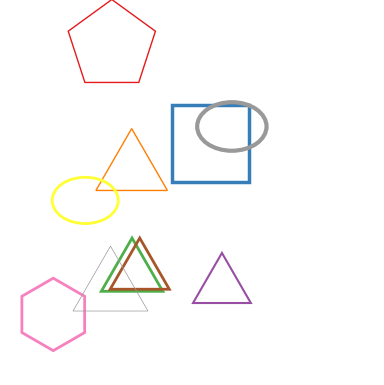[{"shape": "pentagon", "thickness": 1, "radius": 0.6, "center": [0.29, 0.882]}, {"shape": "square", "thickness": 2.5, "radius": 0.5, "center": [0.546, 0.627]}, {"shape": "triangle", "thickness": 2, "radius": 0.46, "center": [0.343, 0.289]}, {"shape": "triangle", "thickness": 1.5, "radius": 0.43, "center": [0.576, 0.256]}, {"shape": "triangle", "thickness": 1, "radius": 0.54, "center": [0.342, 0.559]}, {"shape": "oval", "thickness": 2, "radius": 0.43, "center": [0.221, 0.479]}, {"shape": "triangle", "thickness": 2, "radius": 0.44, "center": [0.363, 0.293]}, {"shape": "hexagon", "thickness": 2, "radius": 0.47, "center": [0.138, 0.183]}, {"shape": "triangle", "thickness": 0.5, "radius": 0.56, "center": [0.287, 0.248]}, {"shape": "oval", "thickness": 3, "radius": 0.45, "center": [0.602, 0.671]}]